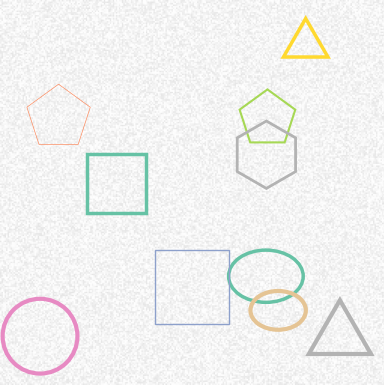[{"shape": "oval", "thickness": 2.5, "radius": 0.48, "center": [0.691, 0.283]}, {"shape": "square", "thickness": 2.5, "radius": 0.39, "center": [0.303, 0.524]}, {"shape": "pentagon", "thickness": 0.5, "radius": 0.43, "center": [0.152, 0.695]}, {"shape": "square", "thickness": 1, "radius": 0.48, "center": [0.499, 0.255]}, {"shape": "circle", "thickness": 3, "radius": 0.49, "center": [0.104, 0.127]}, {"shape": "pentagon", "thickness": 1.5, "radius": 0.38, "center": [0.695, 0.692]}, {"shape": "triangle", "thickness": 2.5, "radius": 0.33, "center": [0.794, 0.885]}, {"shape": "oval", "thickness": 3, "radius": 0.36, "center": [0.722, 0.194]}, {"shape": "hexagon", "thickness": 2, "radius": 0.44, "center": [0.692, 0.598]}, {"shape": "triangle", "thickness": 3, "radius": 0.47, "center": [0.883, 0.127]}]